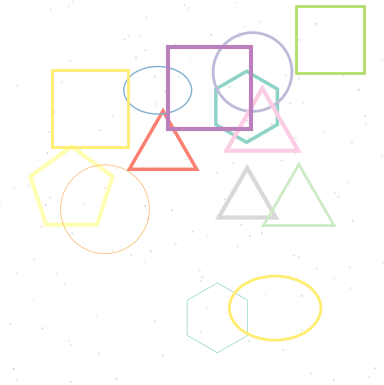[{"shape": "hexagon", "thickness": 0.5, "radius": 0.45, "center": [0.565, 0.174]}, {"shape": "hexagon", "thickness": 2.5, "radius": 0.46, "center": [0.641, 0.723]}, {"shape": "pentagon", "thickness": 3, "radius": 0.56, "center": [0.186, 0.507]}, {"shape": "circle", "thickness": 2, "radius": 0.51, "center": [0.656, 0.813]}, {"shape": "triangle", "thickness": 2.5, "radius": 0.51, "center": [0.423, 0.611]}, {"shape": "oval", "thickness": 1, "radius": 0.44, "center": [0.41, 0.766]}, {"shape": "circle", "thickness": 0.5, "radius": 0.58, "center": [0.273, 0.457]}, {"shape": "square", "thickness": 2, "radius": 0.44, "center": [0.857, 0.898]}, {"shape": "triangle", "thickness": 3, "radius": 0.54, "center": [0.681, 0.663]}, {"shape": "triangle", "thickness": 3, "radius": 0.43, "center": [0.642, 0.478]}, {"shape": "square", "thickness": 3, "radius": 0.53, "center": [0.544, 0.772]}, {"shape": "triangle", "thickness": 2, "radius": 0.53, "center": [0.776, 0.467]}, {"shape": "square", "thickness": 2, "radius": 0.5, "center": [0.234, 0.718]}, {"shape": "oval", "thickness": 2, "radius": 0.59, "center": [0.714, 0.2]}]